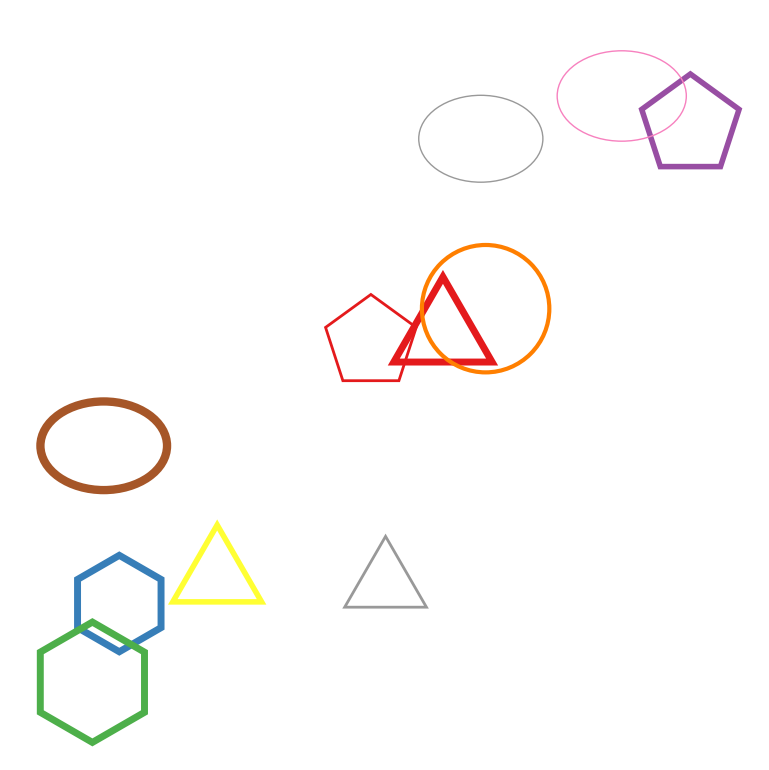[{"shape": "triangle", "thickness": 2.5, "radius": 0.37, "center": [0.575, 0.567]}, {"shape": "pentagon", "thickness": 1, "radius": 0.31, "center": [0.482, 0.556]}, {"shape": "hexagon", "thickness": 2.5, "radius": 0.31, "center": [0.155, 0.216]}, {"shape": "hexagon", "thickness": 2.5, "radius": 0.39, "center": [0.12, 0.114]}, {"shape": "pentagon", "thickness": 2, "radius": 0.33, "center": [0.897, 0.837]}, {"shape": "circle", "thickness": 1.5, "radius": 0.41, "center": [0.631, 0.599]}, {"shape": "triangle", "thickness": 2, "radius": 0.33, "center": [0.282, 0.252]}, {"shape": "oval", "thickness": 3, "radius": 0.41, "center": [0.135, 0.421]}, {"shape": "oval", "thickness": 0.5, "radius": 0.42, "center": [0.807, 0.875]}, {"shape": "oval", "thickness": 0.5, "radius": 0.4, "center": [0.624, 0.82]}, {"shape": "triangle", "thickness": 1, "radius": 0.31, "center": [0.501, 0.242]}]